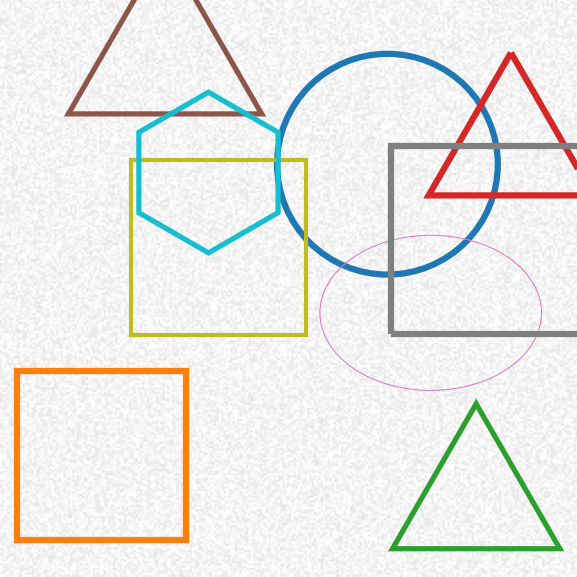[{"shape": "circle", "thickness": 3, "radius": 0.96, "center": [0.671, 0.715]}, {"shape": "square", "thickness": 3, "radius": 0.73, "center": [0.176, 0.211]}, {"shape": "triangle", "thickness": 2.5, "radius": 0.84, "center": [0.825, 0.133]}, {"shape": "triangle", "thickness": 3, "radius": 0.82, "center": [0.885, 0.743]}, {"shape": "triangle", "thickness": 2.5, "radius": 0.97, "center": [0.286, 0.899]}, {"shape": "oval", "thickness": 0.5, "radius": 0.96, "center": [0.746, 0.457]}, {"shape": "square", "thickness": 3, "radius": 0.81, "center": [0.839, 0.583]}, {"shape": "square", "thickness": 2, "radius": 0.76, "center": [0.378, 0.571]}, {"shape": "hexagon", "thickness": 2.5, "radius": 0.7, "center": [0.361, 0.7]}]